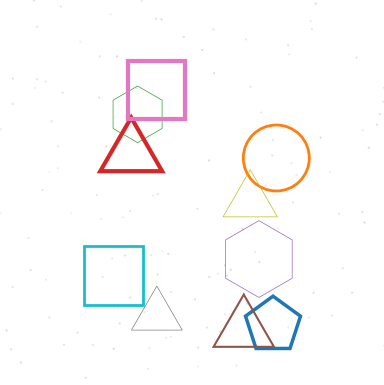[{"shape": "pentagon", "thickness": 2.5, "radius": 0.38, "center": [0.709, 0.156]}, {"shape": "circle", "thickness": 2, "radius": 0.43, "center": [0.718, 0.59]}, {"shape": "hexagon", "thickness": 0.5, "radius": 0.37, "center": [0.357, 0.703]}, {"shape": "triangle", "thickness": 3, "radius": 0.46, "center": [0.341, 0.602]}, {"shape": "hexagon", "thickness": 0.5, "radius": 0.5, "center": [0.672, 0.327]}, {"shape": "triangle", "thickness": 1.5, "radius": 0.45, "center": [0.633, 0.144]}, {"shape": "square", "thickness": 3, "radius": 0.38, "center": [0.406, 0.765]}, {"shape": "triangle", "thickness": 0.5, "radius": 0.38, "center": [0.407, 0.181]}, {"shape": "triangle", "thickness": 0.5, "radius": 0.41, "center": [0.65, 0.477]}, {"shape": "square", "thickness": 2, "radius": 0.38, "center": [0.295, 0.285]}]